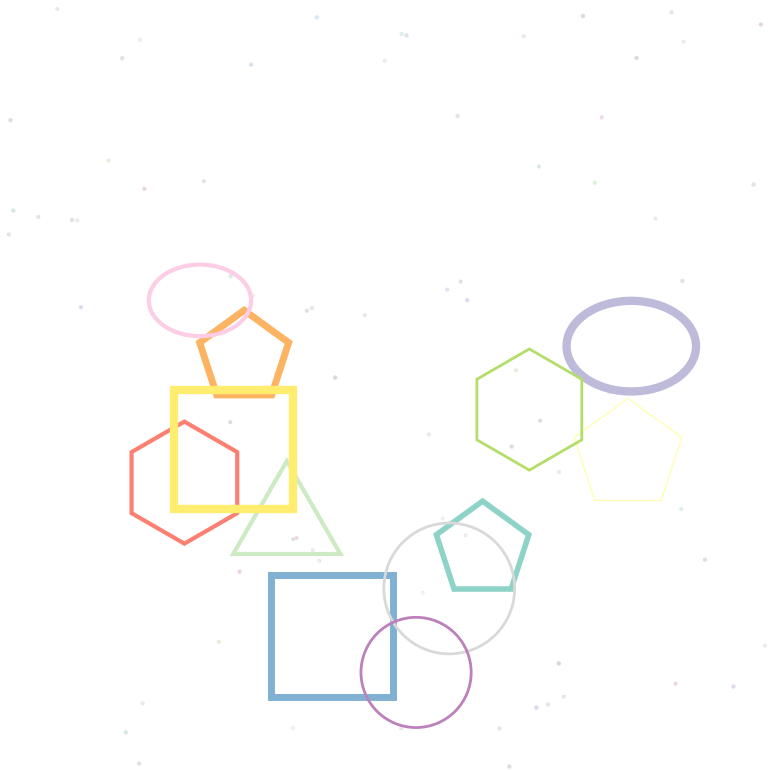[{"shape": "pentagon", "thickness": 2, "radius": 0.32, "center": [0.627, 0.286]}, {"shape": "pentagon", "thickness": 0.5, "radius": 0.37, "center": [0.816, 0.409]}, {"shape": "oval", "thickness": 3, "radius": 0.42, "center": [0.82, 0.55]}, {"shape": "hexagon", "thickness": 1.5, "radius": 0.4, "center": [0.239, 0.373]}, {"shape": "square", "thickness": 2.5, "radius": 0.4, "center": [0.431, 0.174]}, {"shape": "pentagon", "thickness": 2.5, "radius": 0.3, "center": [0.317, 0.536]}, {"shape": "hexagon", "thickness": 1, "radius": 0.39, "center": [0.687, 0.468]}, {"shape": "oval", "thickness": 1.5, "radius": 0.33, "center": [0.26, 0.61]}, {"shape": "circle", "thickness": 1, "radius": 0.42, "center": [0.583, 0.236]}, {"shape": "circle", "thickness": 1, "radius": 0.36, "center": [0.54, 0.127]}, {"shape": "triangle", "thickness": 1.5, "radius": 0.4, "center": [0.372, 0.321]}, {"shape": "square", "thickness": 3, "radius": 0.39, "center": [0.303, 0.416]}]